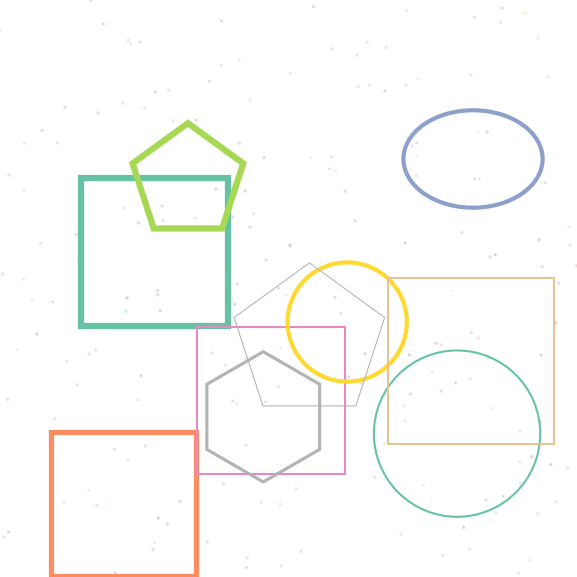[{"shape": "circle", "thickness": 1, "radius": 0.72, "center": [0.791, 0.248]}, {"shape": "square", "thickness": 3, "radius": 0.64, "center": [0.268, 0.563]}, {"shape": "square", "thickness": 2.5, "radius": 0.63, "center": [0.214, 0.127]}, {"shape": "oval", "thickness": 2, "radius": 0.6, "center": [0.819, 0.724]}, {"shape": "square", "thickness": 1, "radius": 0.64, "center": [0.469, 0.305]}, {"shape": "pentagon", "thickness": 3, "radius": 0.5, "center": [0.325, 0.685]}, {"shape": "circle", "thickness": 2, "radius": 0.52, "center": [0.601, 0.442]}, {"shape": "square", "thickness": 1, "radius": 0.72, "center": [0.815, 0.374]}, {"shape": "hexagon", "thickness": 1.5, "radius": 0.56, "center": [0.456, 0.277]}, {"shape": "pentagon", "thickness": 0.5, "radius": 0.68, "center": [0.536, 0.407]}]